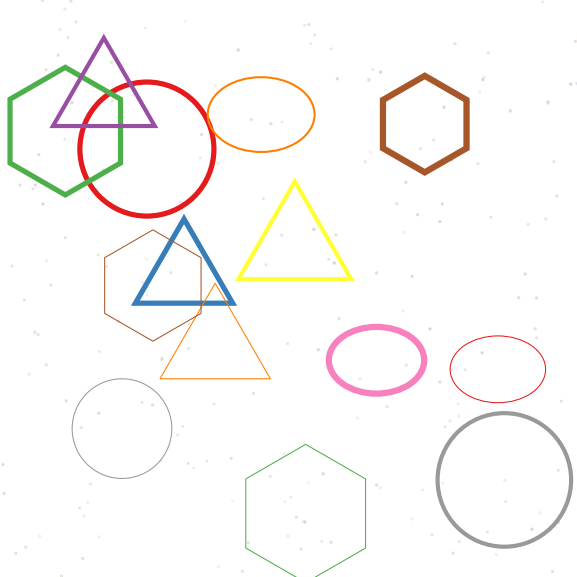[{"shape": "oval", "thickness": 0.5, "radius": 0.41, "center": [0.862, 0.36]}, {"shape": "circle", "thickness": 2.5, "radius": 0.58, "center": [0.254, 0.741]}, {"shape": "triangle", "thickness": 2.5, "radius": 0.49, "center": [0.319, 0.523]}, {"shape": "hexagon", "thickness": 2.5, "radius": 0.55, "center": [0.113, 0.772]}, {"shape": "hexagon", "thickness": 0.5, "radius": 0.6, "center": [0.529, 0.11]}, {"shape": "triangle", "thickness": 2, "radius": 0.51, "center": [0.18, 0.832]}, {"shape": "triangle", "thickness": 0.5, "radius": 0.55, "center": [0.373, 0.398]}, {"shape": "oval", "thickness": 1, "radius": 0.46, "center": [0.452, 0.801]}, {"shape": "triangle", "thickness": 2, "radius": 0.56, "center": [0.511, 0.572]}, {"shape": "hexagon", "thickness": 3, "radius": 0.42, "center": [0.735, 0.784]}, {"shape": "hexagon", "thickness": 0.5, "radius": 0.48, "center": [0.265, 0.505]}, {"shape": "oval", "thickness": 3, "radius": 0.41, "center": [0.652, 0.375]}, {"shape": "circle", "thickness": 2, "radius": 0.58, "center": [0.873, 0.168]}, {"shape": "circle", "thickness": 0.5, "radius": 0.43, "center": [0.211, 0.257]}]